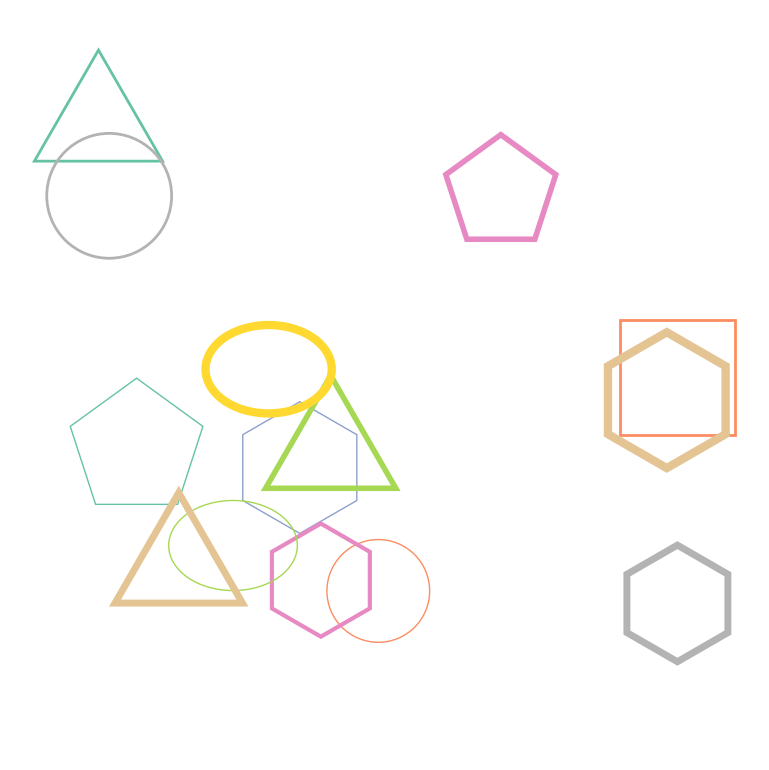[{"shape": "pentagon", "thickness": 0.5, "radius": 0.45, "center": [0.177, 0.418]}, {"shape": "triangle", "thickness": 1, "radius": 0.48, "center": [0.128, 0.839]}, {"shape": "square", "thickness": 1, "radius": 0.37, "center": [0.879, 0.509]}, {"shape": "circle", "thickness": 0.5, "radius": 0.33, "center": [0.491, 0.233]}, {"shape": "hexagon", "thickness": 0.5, "radius": 0.43, "center": [0.389, 0.393]}, {"shape": "pentagon", "thickness": 2, "radius": 0.38, "center": [0.65, 0.75]}, {"shape": "hexagon", "thickness": 1.5, "radius": 0.37, "center": [0.417, 0.247]}, {"shape": "triangle", "thickness": 2, "radius": 0.49, "center": [0.429, 0.415]}, {"shape": "oval", "thickness": 0.5, "radius": 0.42, "center": [0.303, 0.292]}, {"shape": "oval", "thickness": 3, "radius": 0.41, "center": [0.349, 0.52]}, {"shape": "hexagon", "thickness": 3, "radius": 0.44, "center": [0.866, 0.48]}, {"shape": "triangle", "thickness": 2.5, "radius": 0.48, "center": [0.232, 0.265]}, {"shape": "circle", "thickness": 1, "radius": 0.41, "center": [0.142, 0.746]}, {"shape": "hexagon", "thickness": 2.5, "radius": 0.38, "center": [0.88, 0.216]}]